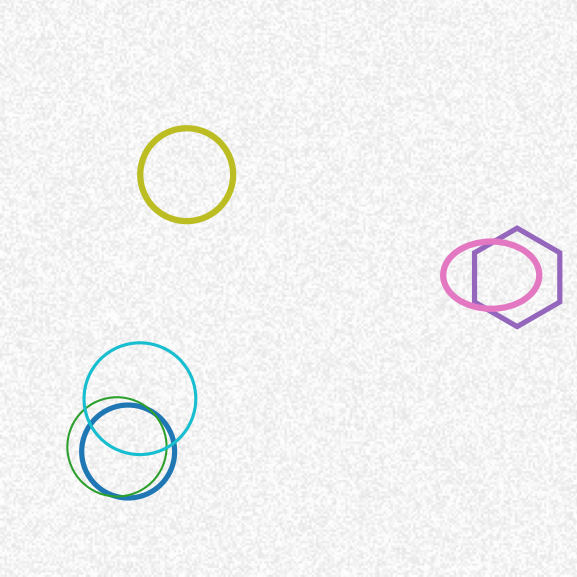[{"shape": "circle", "thickness": 2.5, "radius": 0.4, "center": [0.222, 0.217]}, {"shape": "circle", "thickness": 1, "radius": 0.43, "center": [0.203, 0.225]}, {"shape": "hexagon", "thickness": 2.5, "radius": 0.43, "center": [0.896, 0.519]}, {"shape": "oval", "thickness": 3, "radius": 0.42, "center": [0.851, 0.523]}, {"shape": "circle", "thickness": 3, "radius": 0.4, "center": [0.323, 0.697]}, {"shape": "circle", "thickness": 1.5, "radius": 0.48, "center": [0.242, 0.309]}]